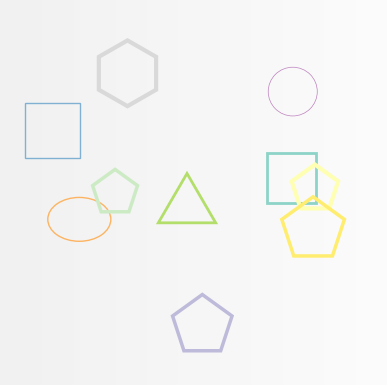[{"shape": "square", "thickness": 2, "radius": 0.32, "center": [0.752, 0.538]}, {"shape": "pentagon", "thickness": 3, "radius": 0.32, "center": [0.813, 0.51]}, {"shape": "pentagon", "thickness": 2.5, "radius": 0.4, "center": [0.522, 0.154]}, {"shape": "square", "thickness": 1, "radius": 0.36, "center": [0.136, 0.662]}, {"shape": "oval", "thickness": 1, "radius": 0.41, "center": [0.205, 0.43]}, {"shape": "triangle", "thickness": 2, "radius": 0.43, "center": [0.483, 0.464]}, {"shape": "hexagon", "thickness": 3, "radius": 0.43, "center": [0.329, 0.81]}, {"shape": "circle", "thickness": 0.5, "radius": 0.32, "center": [0.755, 0.762]}, {"shape": "pentagon", "thickness": 2.5, "radius": 0.3, "center": [0.297, 0.499]}, {"shape": "pentagon", "thickness": 2.5, "radius": 0.42, "center": [0.808, 0.404]}]